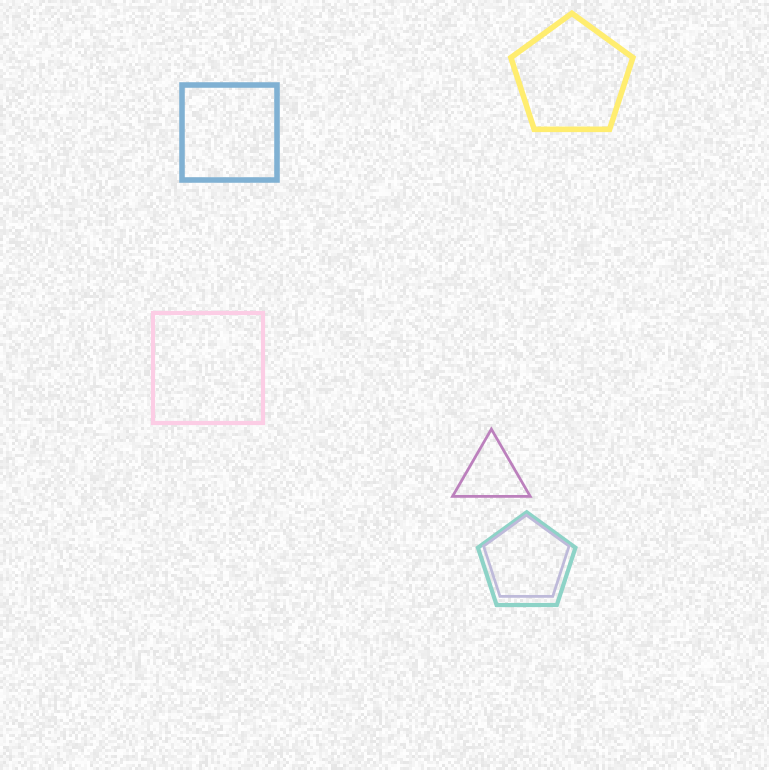[{"shape": "pentagon", "thickness": 1.5, "radius": 0.33, "center": [0.684, 0.268]}, {"shape": "pentagon", "thickness": 1, "radius": 0.29, "center": [0.684, 0.273]}, {"shape": "square", "thickness": 2, "radius": 0.31, "center": [0.299, 0.828]}, {"shape": "square", "thickness": 1.5, "radius": 0.36, "center": [0.27, 0.522]}, {"shape": "triangle", "thickness": 1, "radius": 0.29, "center": [0.638, 0.384]}, {"shape": "pentagon", "thickness": 2, "radius": 0.42, "center": [0.743, 0.899]}]